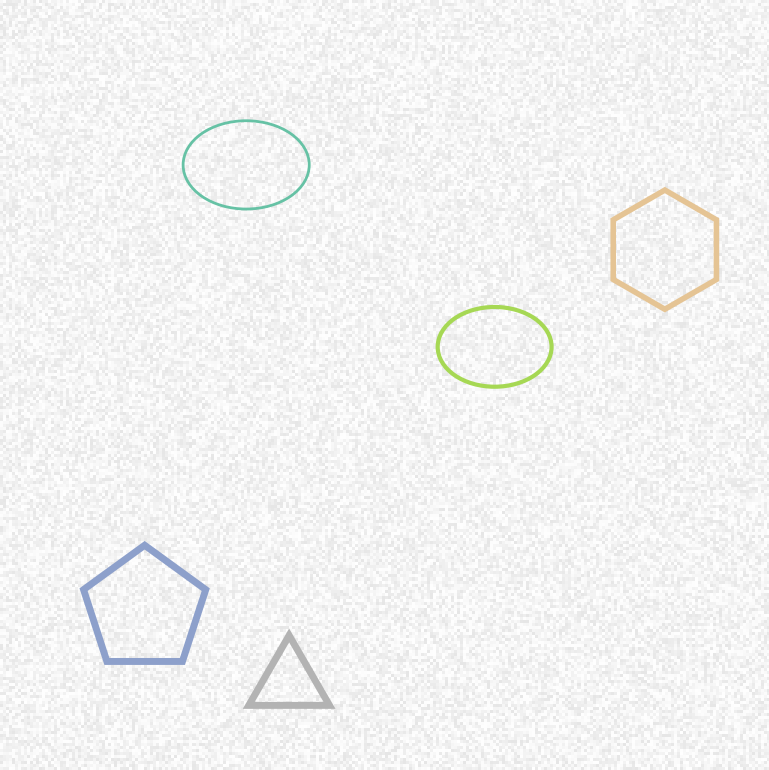[{"shape": "oval", "thickness": 1, "radius": 0.41, "center": [0.32, 0.786]}, {"shape": "pentagon", "thickness": 2.5, "radius": 0.42, "center": [0.188, 0.208]}, {"shape": "oval", "thickness": 1.5, "radius": 0.37, "center": [0.642, 0.55]}, {"shape": "hexagon", "thickness": 2, "radius": 0.39, "center": [0.863, 0.676]}, {"shape": "triangle", "thickness": 2.5, "radius": 0.3, "center": [0.375, 0.114]}]